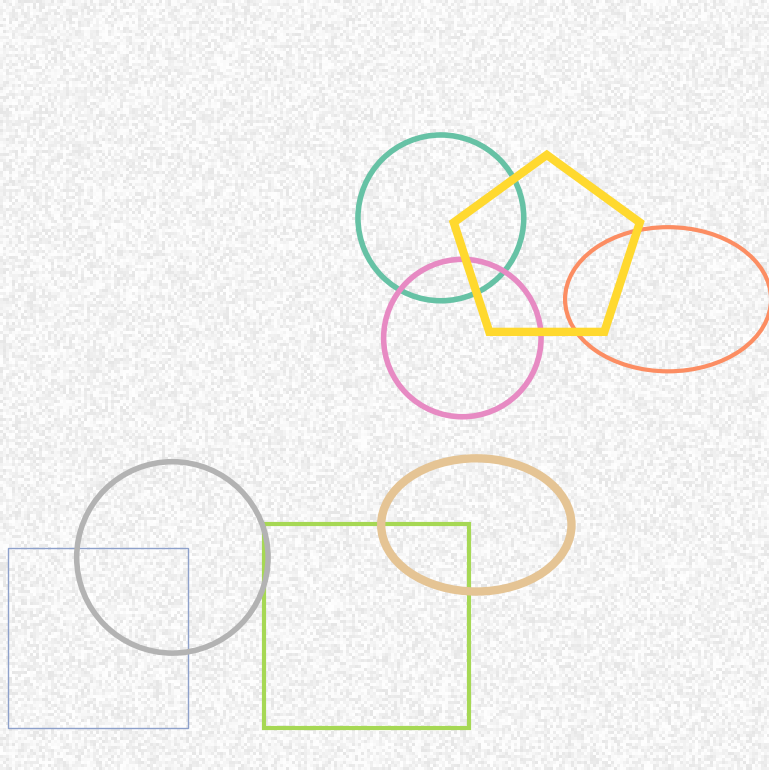[{"shape": "circle", "thickness": 2, "radius": 0.54, "center": [0.573, 0.717]}, {"shape": "oval", "thickness": 1.5, "radius": 0.67, "center": [0.868, 0.611]}, {"shape": "square", "thickness": 0.5, "radius": 0.58, "center": [0.127, 0.171]}, {"shape": "circle", "thickness": 2, "radius": 0.51, "center": [0.6, 0.561]}, {"shape": "square", "thickness": 1.5, "radius": 0.66, "center": [0.476, 0.187]}, {"shape": "pentagon", "thickness": 3, "radius": 0.64, "center": [0.71, 0.672]}, {"shape": "oval", "thickness": 3, "radius": 0.62, "center": [0.619, 0.318]}, {"shape": "circle", "thickness": 2, "radius": 0.62, "center": [0.224, 0.276]}]